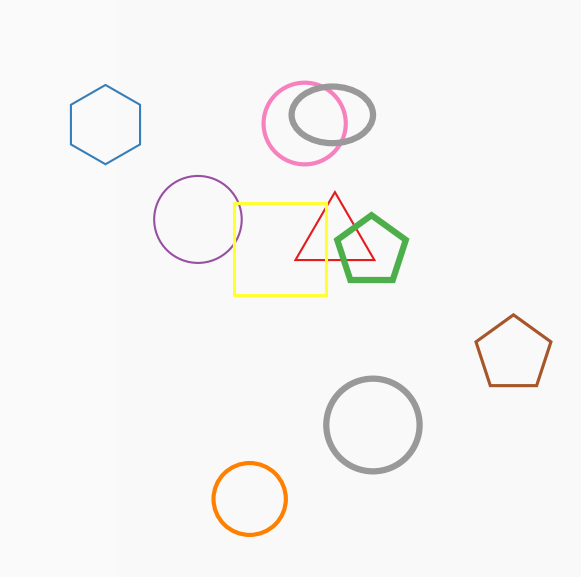[{"shape": "triangle", "thickness": 1, "radius": 0.39, "center": [0.576, 0.588]}, {"shape": "hexagon", "thickness": 1, "radius": 0.34, "center": [0.181, 0.783]}, {"shape": "pentagon", "thickness": 3, "radius": 0.31, "center": [0.639, 0.564]}, {"shape": "circle", "thickness": 1, "radius": 0.38, "center": [0.341, 0.619]}, {"shape": "circle", "thickness": 2, "radius": 0.31, "center": [0.43, 0.135]}, {"shape": "square", "thickness": 1.5, "radius": 0.4, "center": [0.481, 0.568]}, {"shape": "pentagon", "thickness": 1.5, "radius": 0.34, "center": [0.883, 0.386]}, {"shape": "circle", "thickness": 2, "radius": 0.35, "center": [0.524, 0.785]}, {"shape": "circle", "thickness": 3, "radius": 0.4, "center": [0.642, 0.263]}, {"shape": "oval", "thickness": 3, "radius": 0.35, "center": [0.572, 0.8]}]